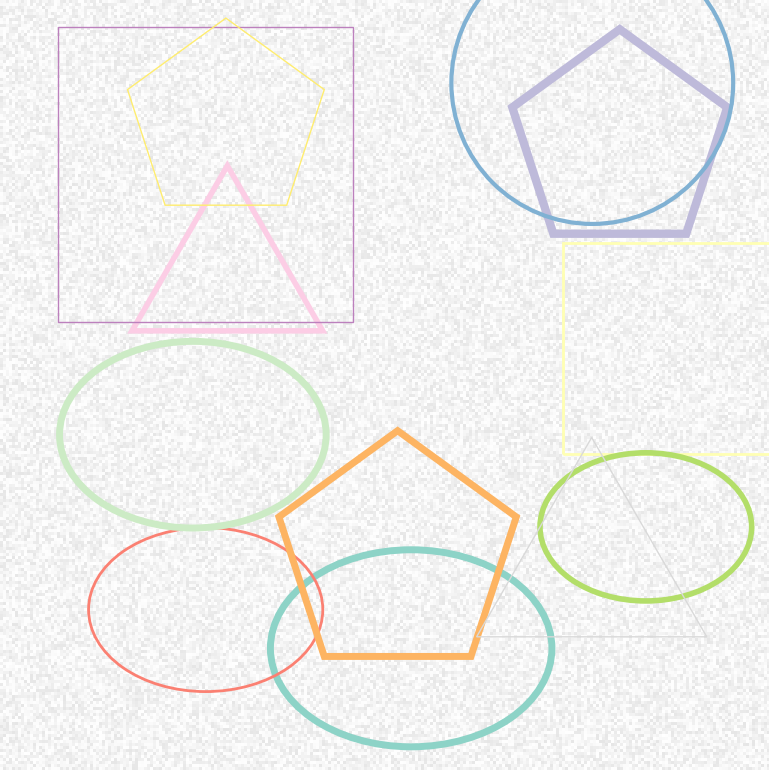[{"shape": "oval", "thickness": 2.5, "radius": 0.91, "center": [0.534, 0.158]}, {"shape": "square", "thickness": 1, "radius": 0.69, "center": [0.868, 0.548]}, {"shape": "pentagon", "thickness": 3, "radius": 0.73, "center": [0.805, 0.815]}, {"shape": "oval", "thickness": 1, "radius": 0.76, "center": [0.267, 0.208]}, {"shape": "circle", "thickness": 1.5, "radius": 0.92, "center": [0.769, 0.892]}, {"shape": "pentagon", "thickness": 2.5, "radius": 0.81, "center": [0.516, 0.279]}, {"shape": "oval", "thickness": 2, "radius": 0.69, "center": [0.839, 0.316]}, {"shape": "triangle", "thickness": 2, "radius": 0.71, "center": [0.295, 0.642]}, {"shape": "triangle", "thickness": 0.5, "radius": 0.86, "center": [0.768, 0.259]}, {"shape": "square", "thickness": 0.5, "radius": 0.96, "center": [0.267, 0.773]}, {"shape": "oval", "thickness": 2.5, "radius": 0.87, "center": [0.25, 0.435]}, {"shape": "pentagon", "thickness": 0.5, "radius": 0.67, "center": [0.293, 0.842]}]